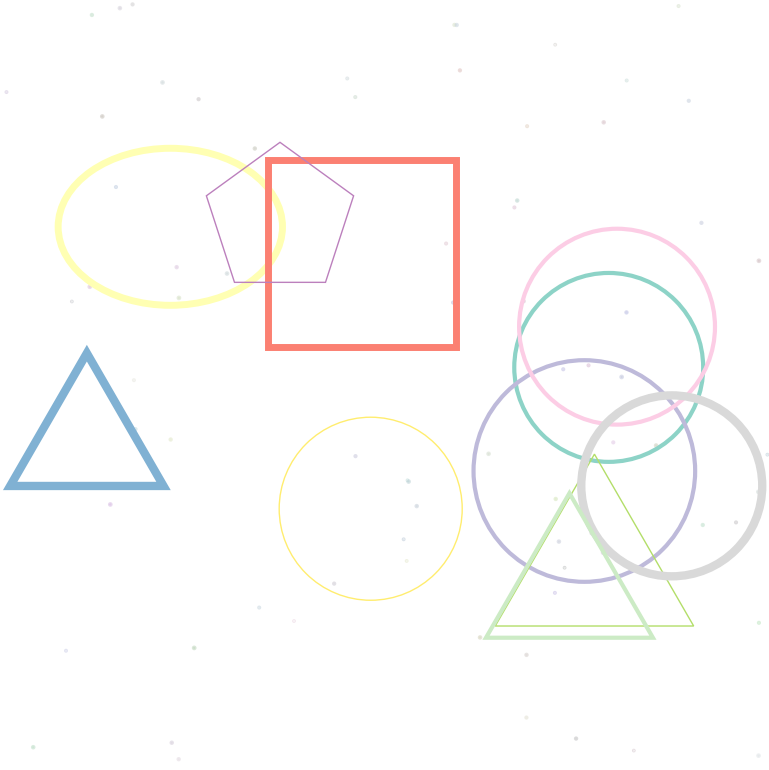[{"shape": "circle", "thickness": 1.5, "radius": 0.61, "center": [0.791, 0.523]}, {"shape": "oval", "thickness": 2.5, "radius": 0.73, "center": [0.221, 0.705]}, {"shape": "circle", "thickness": 1.5, "radius": 0.72, "center": [0.759, 0.388]}, {"shape": "square", "thickness": 2.5, "radius": 0.61, "center": [0.47, 0.671]}, {"shape": "triangle", "thickness": 3, "radius": 0.57, "center": [0.113, 0.426]}, {"shape": "triangle", "thickness": 0.5, "radius": 0.74, "center": [0.772, 0.261]}, {"shape": "circle", "thickness": 1.5, "radius": 0.64, "center": [0.801, 0.576]}, {"shape": "circle", "thickness": 3, "radius": 0.59, "center": [0.872, 0.369]}, {"shape": "pentagon", "thickness": 0.5, "radius": 0.5, "center": [0.364, 0.715]}, {"shape": "triangle", "thickness": 1.5, "radius": 0.63, "center": [0.74, 0.234]}, {"shape": "circle", "thickness": 0.5, "radius": 0.59, "center": [0.481, 0.339]}]